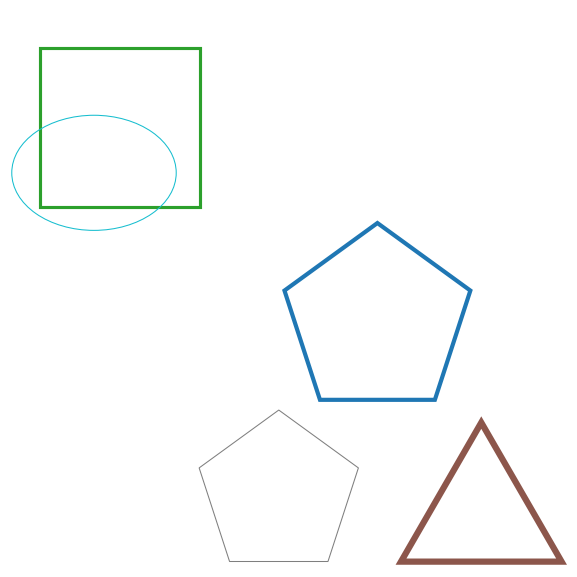[{"shape": "pentagon", "thickness": 2, "radius": 0.85, "center": [0.654, 0.444]}, {"shape": "square", "thickness": 1.5, "radius": 0.69, "center": [0.208, 0.778]}, {"shape": "triangle", "thickness": 3, "radius": 0.8, "center": [0.833, 0.107]}, {"shape": "pentagon", "thickness": 0.5, "radius": 0.72, "center": [0.483, 0.144]}, {"shape": "oval", "thickness": 0.5, "radius": 0.71, "center": [0.163, 0.7]}]